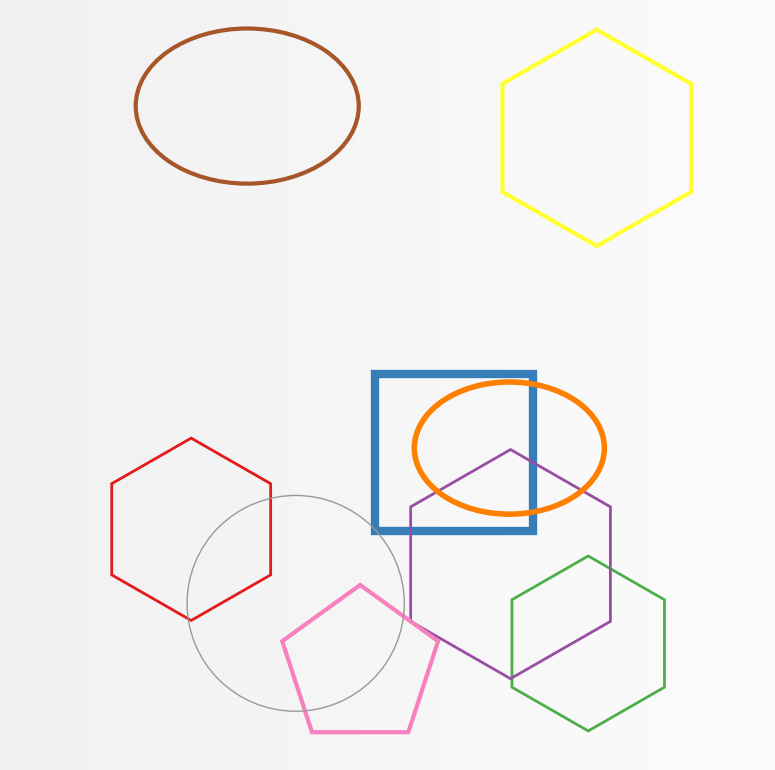[{"shape": "hexagon", "thickness": 1, "radius": 0.59, "center": [0.247, 0.313]}, {"shape": "square", "thickness": 3, "radius": 0.51, "center": [0.586, 0.413]}, {"shape": "hexagon", "thickness": 1, "radius": 0.57, "center": [0.759, 0.164]}, {"shape": "hexagon", "thickness": 1, "radius": 0.74, "center": [0.659, 0.267]}, {"shape": "oval", "thickness": 2, "radius": 0.61, "center": [0.657, 0.418]}, {"shape": "hexagon", "thickness": 1.5, "radius": 0.7, "center": [0.77, 0.821]}, {"shape": "oval", "thickness": 1.5, "radius": 0.72, "center": [0.319, 0.862]}, {"shape": "pentagon", "thickness": 1.5, "radius": 0.53, "center": [0.465, 0.135]}, {"shape": "circle", "thickness": 0.5, "radius": 0.7, "center": [0.382, 0.216]}]